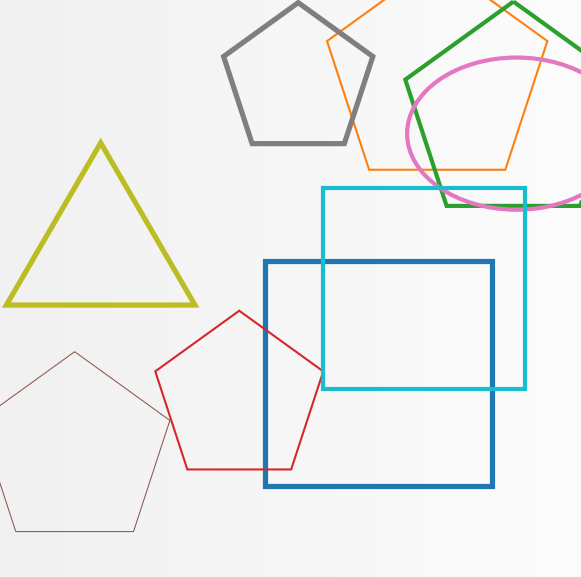[{"shape": "square", "thickness": 2.5, "radius": 0.98, "center": [0.652, 0.352]}, {"shape": "pentagon", "thickness": 1, "radius": 1.0, "center": [0.752, 0.866]}, {"shape": "pentagon", "thickness": 2, "radius": 0.98, "center": [0.883, 0.801]}, {"shape": "pentagon", "thickness": 1, "radius": 0.76, "center": [0.412, 0.309]}, {"shape": "pentagon", "thickness": 0.5, "radius": 0.86, "center": [0.128, 0.218]}, {"shape": "oval", "thickness": 2, "radius": 0.94, "center": [0.889, 0.768]}, {"shape": "pentagon", "thickness": 2.5, "radius": 0.67, "center": [0.513, 0.86]}, {"shape": "triangle", "thickness": 2.5, "radius": 0.94, "center": [0.173, 0.565]}, {"shape": "square", "thickness": 2, "radius": 0.87, "center": [0.729, 0.499]}]